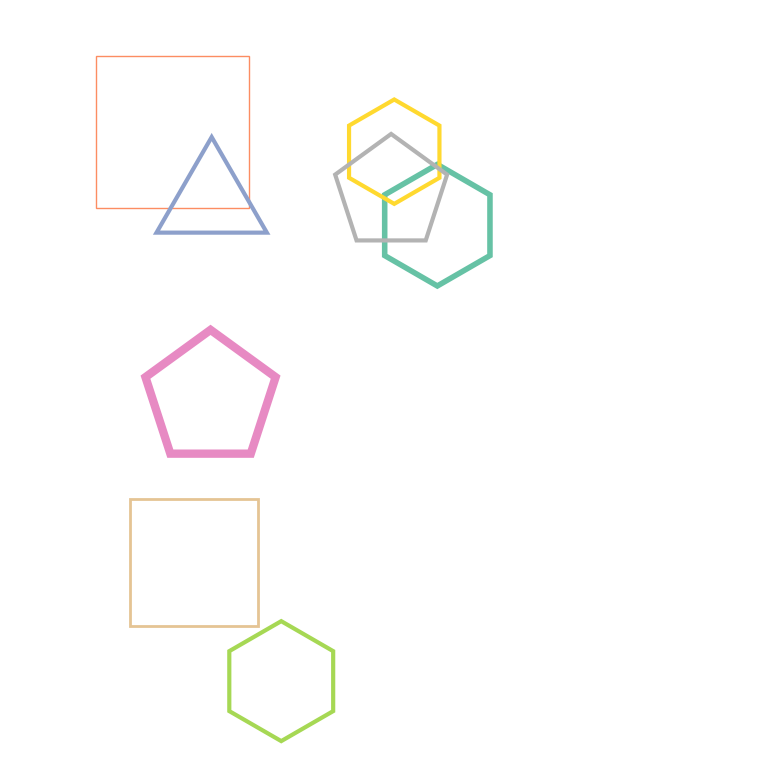[{"shape": "hexagon", "thickness": 2, "radius": 0.39, "center": [0.568, 0.708]}, {"shape": "square", "thickness": 0.5, "radius": 0.49, "center": [0.224, 0.829]}, {"shape": "triangle", "thickness": 1.5, "radius": 0.41, "center": [0.275, 0.739]}, {"shape": "pentagon", "thickness": 3, "radius": 0.44, "center": [0.273, 0.483]}, {"shape": "hexagon", "thickness": 1.5, "radius": 0.39, "center": [0.365, 0.115]}, {"shape": "hexagon", "thickness": 1.5, "radius": 0.34, "center": [0.512, 0.803]}, {"shape": "square", "thickness": 1, "radius": 0.41, "center": [0.252, 0.269]}, {"shape": "pentagon", "thickness": 1.5, "radius": 0.38, "center": [0.508, 0.75]}]